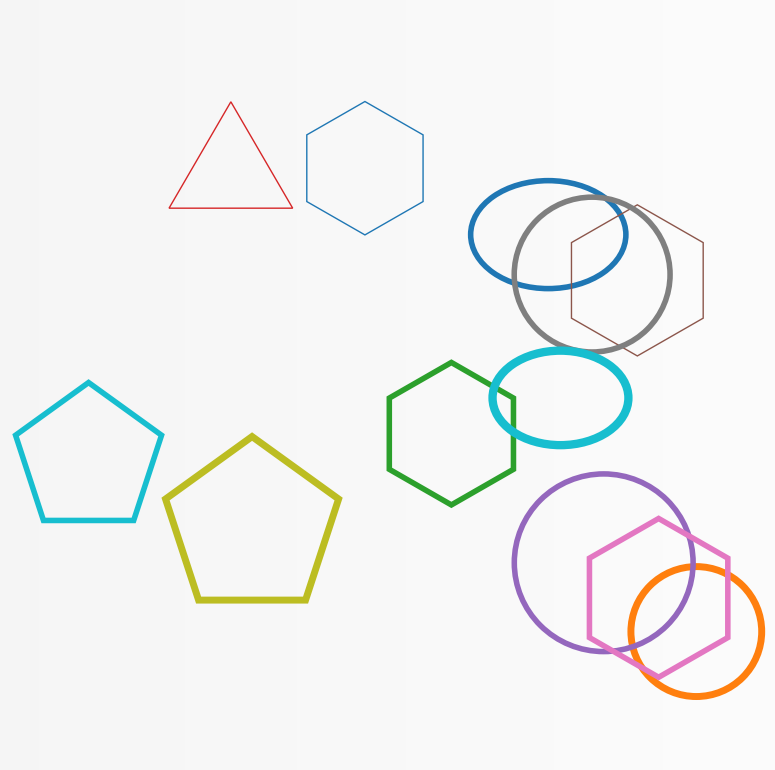[{"shape": "hexagon", "thickness": 0.5, "radius": 0.43, "center": [0.471, 0.782]}, {"shape": "oval", "thickness": 2, "radius": 0.5, "center": [0.707, 0.695]}, {"shape": "circle", "thickness": 2.5, "radius": 0.42, "center": [0.898, 0.18]}, {"shape": "hexagon", "thickness": 2, "radius": 0.46, "center": [0.582, 0.437]}, {"shape": "triangle", "thickness": 0.5, "radius": 0.46, "center": [0.298, 0.776]}, {"shape": "circle", "thickness": 2, "radius": 0.58, "center": [0.779, 0.269]}, {"shape": "hexagon", "thickness": 0.5, "radius": 0.49, "center": [0.822, 0.636]}, {"shape": "hexagon", "thickness": 2, "radius": 0.52, "center": [0.85, 0.224]}, {"shape": "circle", "thickness": 2, "radius": 0.5, "center": [0.764, 0.643]}, {"shape": "pentagon", "thickness": 2.5, "radius": 0.59, "center": [0.325, 0.316]}, {"shape": "oval", "thickness": 3, "radius": 0.44, "center": [0.723, 0.483]}, {"shape": "pentagon", "thickness": 2, "radius": 0.5, "center": [0.114, 0.404]}]